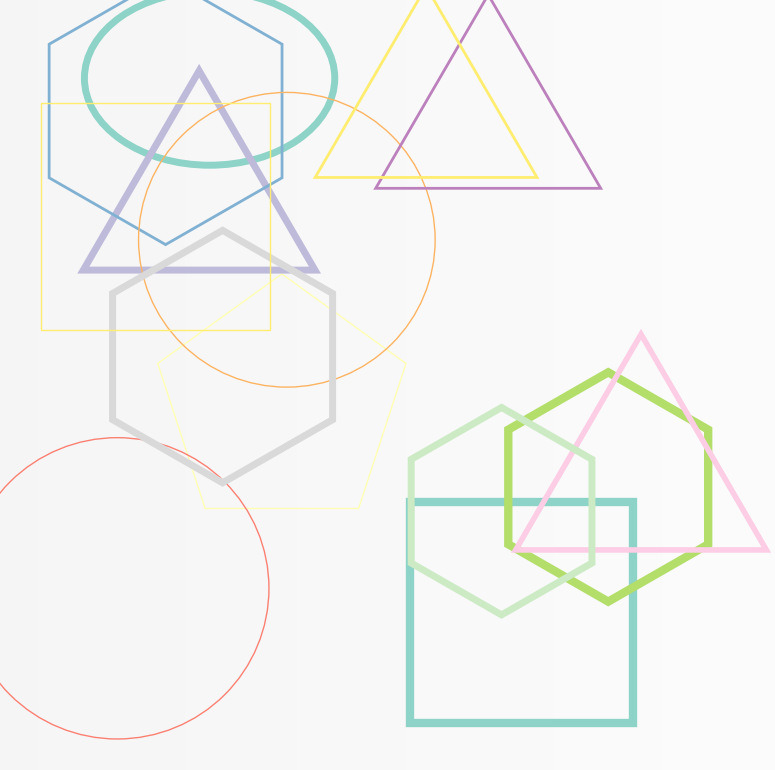[{"shape": "oval", "thickness": 2.5, "radius": 0.81, "center": [0.27, 0.898]}, {"shape": "square", "thickness": 3, "radius": 0.72, "center": [0.673, 0.205]}, {"shape": "pentagon", "thickness": 0.5, "radius": 0.84, "center": [0.364, 0.476]}, {"shape": "triangle", "thickness": 2.5, "radius": 0.86, "center": [0.257, 0.736]}, {"shape": "circle", "thickness": 0.5, "radius": 0.98, "center": [0.151, 0.236]}, {"shape": "hexagon", "thickness": 1, "radius": 0.87, "center": [0.214, 0.856]}, {"shape": "circle", "thickness": 0.5, "radius": 0.96, "center": [0.37, 0.689]}, {"shape": "hexagon", "thickness": 3, "radius": 0.74, "center": [0.785, 0.368]}, {"shape": "triangle", "thickness": 2, "radius": 0.93, "center": [0.827, 0.379]}, {"shape": "hexagon", "thickness": 2.5, "radius": 0.82, "center": [0.287, 0.537]}, {"shape": "triangle", "thickness": 1, "radius": 0.84, "center": [0.63, 0.839]}, {"shape": "hexagon", "thickness": 2.5, "radius": 0.67, "center": [0.647, 0.336]}, {"shape": "square", "thickness": 0.5, "radius": 0.74, "center": [0.201, 0.719]}, {"shape": "triangle", "thickness": 1, "radius": 0.83, "center": [0.55, 0.852]}]